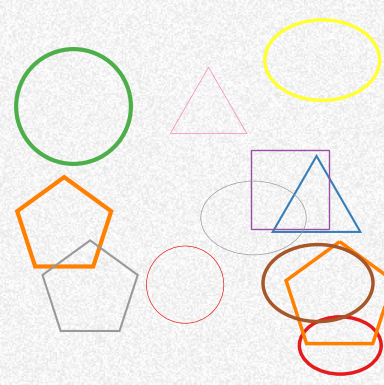[{"shape": "circle", "thickness": 0.5, "radius": 0.5, "center": [0.481, 0.261]}, {"shape": "oval", "thickness": 2.5, "radius": 0.53, "center": [0.884, 0.103]}, {"shape": "triangle", "thickness": 1.5, "radius": 0.66, "center": [0.822, 0.463]}, {"shape": "circle", "thickness": 3, "radius": 0.75, "center": [0.191, 0.723]}, {"shape": "square", "thickness": 1, "radius": 0.51, "center": [0.754, 0.508]}, {"shape": "pentagon", "thickness": 3, "radius": 0.64, "center": [0.167, 0.412]}, {"shape": "pentagon", "thickness": 2.5, "radius": 0.73, "center": [0.882, 0.226]}, {"shape": "oval", "thickness": 2.5, "radius": 0.75, "center": [0.837, 0.844]}, {"shape": "oval", "thickness": 2.5, "radius": 0.71, "center": [0.826, 0.265]}, {"shape": "triangle", "thickness": 0.5, "radius": 0.57, "center": [0.542, 0.711]}, {"shape": "pentagon", "thickness": 1.5, "radius": 0.65, "center": [0.234, 0.246]}, {"shape": "oval", "thickness": 0.5, "radius": 0.68, "center": [0.659, 0.434]}]